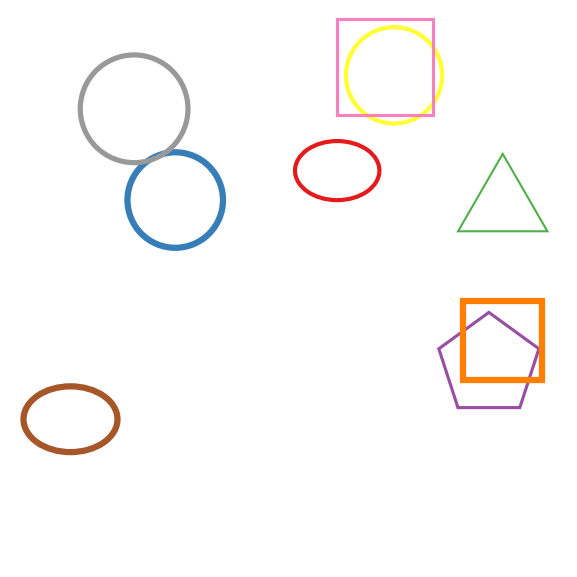[{"shape": "oval", "thickness": 2, "radius": 0.37, "center": [0.584, 0.704]}, {"shape": "circle", "thickness": 3, "radius": 0.41, "center": [0.303, 0.653]}, {"shape": "triangle", "thickness": 1, "radius": 0.45, "center": [0.871, 0.643]}, {"shape": "pentagon", "thickness": 1.5, "radius": 0.46, "center": [0.847, 0.367]}, {"shape": "square", "thickness": 3, "radius": 0.34, "center": [0.871, 0.41]}, {"shape": "circle", "thickness": 2, "radius": 0.42, "center": [0.682, 0.869]}, {"shape": "oval", "thickness": 3, "radius": 0.41, "center": [0.122, 0.273]}, {"shape": "square", "thickness": 1.5, "radius": 0.42, "center": [0.667, 0.883]}, {"shape": "circle", "thickness": 2.5, "radius": 0.47, "center": [0.232, 0.811]}]